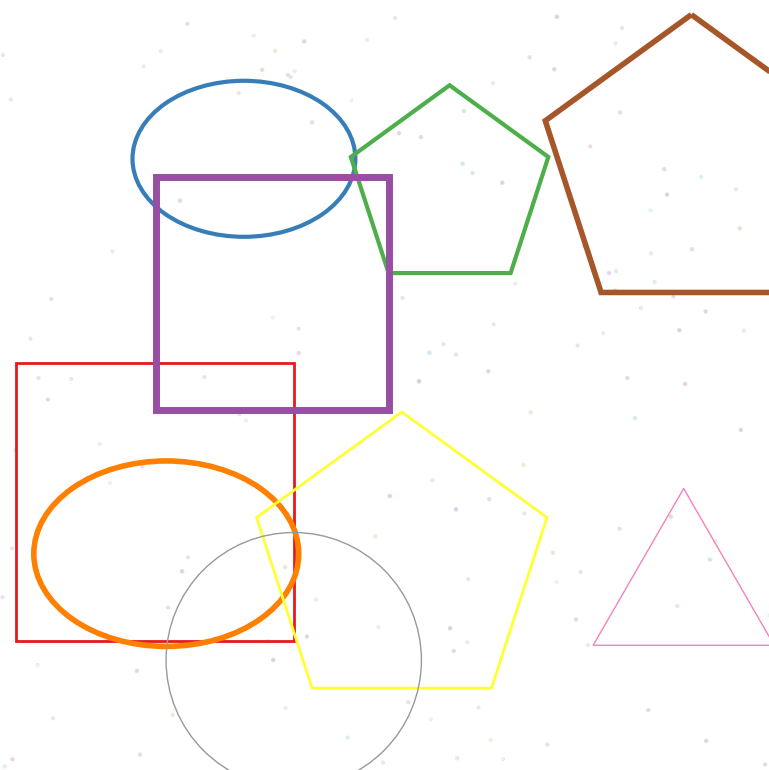[{"shape": "square", "thickness": 1, "radius": 0.9, "center": [0.201, 0.348]}, {"shape": "oval", "thickness": 1.5, "radius": 0.72, "center": [0.317, 0.794]}, {"shape": "pentagon", "thickness": 1.5, "radius": 0.67, "center": [0.584, 0.754]}, {"shape": "square", "thickness": 2.5, "radius": 0.76, "center": [0.354, 0.619]}, {"shape": "oval", "thickness": 2, "radius": 0.86, "center": [0.216, 0.281]}, {"shape": "pentagon", "thickness": 1, "radius": 0.99, "center": [0.522, 0.267]}, {"shape": "pentagon", "thickness": 2, "radius": 1.0, "center": [0.898, 0.782]}, {"shape": "triangle", "thickness": 0.5, "radius": 0.68, "center": [0.888, 0.23]}, {"shape": "circle", "thickness": 0.5, "radius": 0.83, "center": [0.381, 0.143]}]